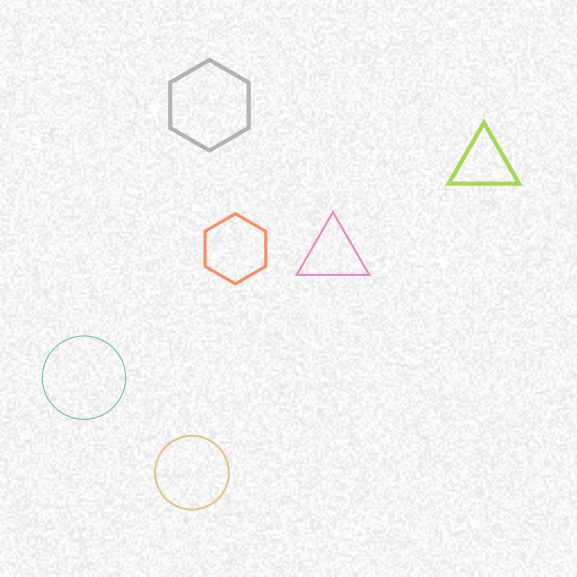[{"shape": "circle", "thickness": 0.5, "radius": 0.36, "center": [0.145, 0.345]}, {"shape": "hexagon", "thickness": 1.5, "radius": 0.3, "center": [0.408, 0.568]}, {"shape": "triangle", "thickness": 1, "radius": 0.36, "center": [0.577, 0.559]}, {"shape": "triangle", "thickness": 2, "radius": 0.35, "center": [0.838, 0.716]}, {"shape": "circle", "thickness": 1, "radius": 0.32, "center": [0.332, 0.181]}, {"shape": "hexagon", "thickness": 2, "radius": 0.39, "center": [0.363, 0.817]}]